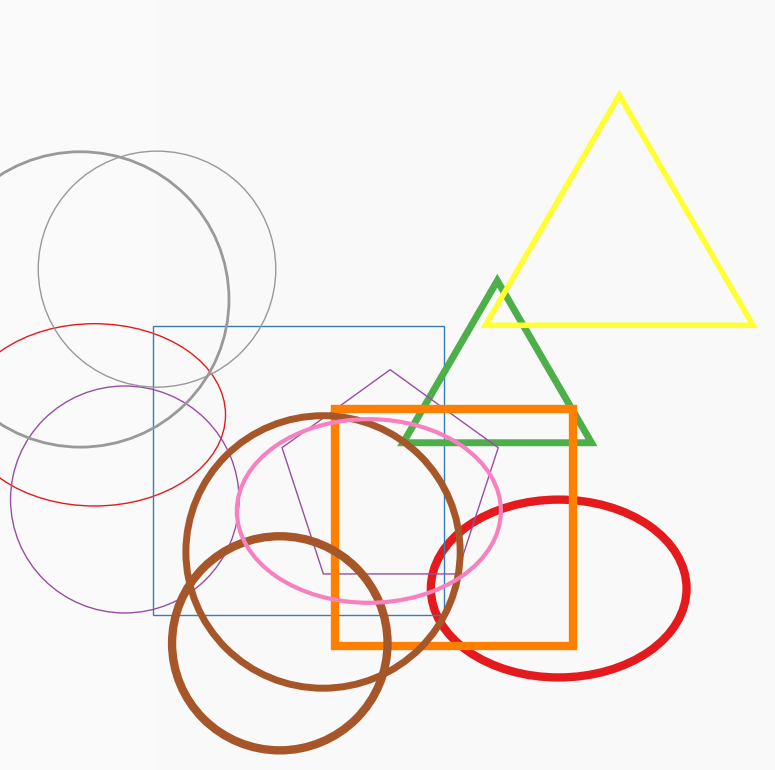[{"shape": "oval", "thickness": 0.5, "radius": 0.85, "center": [0.122, 0.461]}, {"shape": "oval", "thickness": 3, "radius": 0.82, "center": [0.721, 0.236]}, {"shape": "square", "thickness": 0.5, "radius": 0.94, "center": [0.386, 0.389]}, {"shape": "triangle", "thickness": 2.5, "radius": 0.7, "center": [0.642, 0.495]}, {"shape": "circle", "thickness": 0.5, "radius": 0.74, "center": [0.161, 0.351]}, {"shape": "pentagon", "thickness": 0.5, "radius": 0.73, "center": [0.503, 0.373]}, {"shape": "square", "thickness": 3, "radius": 0.77, "center": [0.586, 0.315]}, {"shape": "triangle", "thickness": 2, "radius": 1.0, "center": [0.799, 0.677]}, {"shape": "circle", "thickness": 3, "radius": 0.7, "center": [0.361, 0.165]}, {"shape": "circle", "thickness": 2.5, "radius": 0.88, "center": [0.417, 0.283]}, {"shape": "oval", "thickness": 1.5, "radius": 0.85, "center": [0.476, 0.336]}, {"shape": "circle", "thickness": 1, "radius": 0.96, "center": [0.104, 0.611]}, {"shape": "circle", "thickness": 0.5, "radius": 0.77, "center": [0.203, 0.65]}]